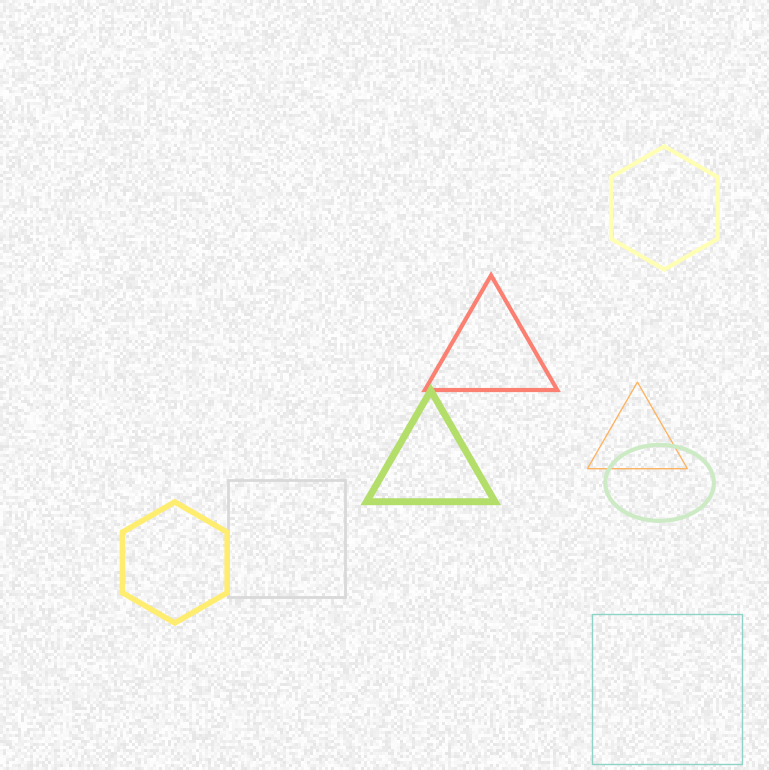[{"shape": "square", "thickness": 0.5, "radius": 0.49, "center": [0.866, 0.105]}, {"shape": "hexagon", "thickness": 1.5, "radius": 0.4, "center": [0.863, 0.73]}, {"shape": "triangle", "thickness": 1.5, "radius": 0.5, "center": [0.638, 0.543]}, {"shape": "triangle", "thickness": 0.5, "radius": 0.37, "center": [0.828, 0.429]}, {"shape": "triangle", "thickness": 2.5, "radius": 0.48, "center": [0.559, 0.397]}, {"shape": "square", "thickness": 1, "radius": 0.38, "center": [0.372, 0.301]}, {"shape": "oval", "thickness": 1.5, "radius": 0.35, "center": [0.857, 0.373]}, {"shape": "hexagon", "thickness": 2, "radius": 0.39, "center": [0.227, 0.27]}]